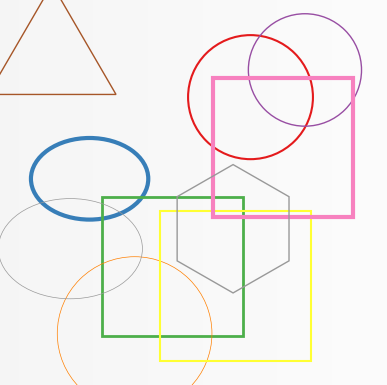[{"shape": "circle", "thickness": 1.5, "radius": 0.81, "center": [0.646, 0.748]}, {"shape": "oval", "thickness": 3, "radius": 0.76, "center": [0.231, 0.536]}, {"shape": "square", "thickness": 2, "radius": 0.91, "center": [0.445, 0.307]}, {"shape": "circle", "thickness": 1, "radius": 0.73, "center": [0.787, 0.818]}, {"shape": "circle", "thickness": 0.5, "radius": 1.0, "center": [0.347, 0.134]}, {"shape": "square", "thickness": 1.5, "radius": 0.97, "center": [0.608, 0.258]}, {"shape": "triangle", "thickness": 1, "radius": 0.95, "center": [0.134, 0.85]}, {"shape": "square", "thickness": 3, "radius": 0.9, "center": [0.731, 0.616]}, {"shape": "hexagon", "thickness": 1, "radius": 0.83, "center": [0.601, 0.406]}, {"shape": "oval", "thickness": 0.5, "radius": 0.93, "center": [0.182, 0.354]}]